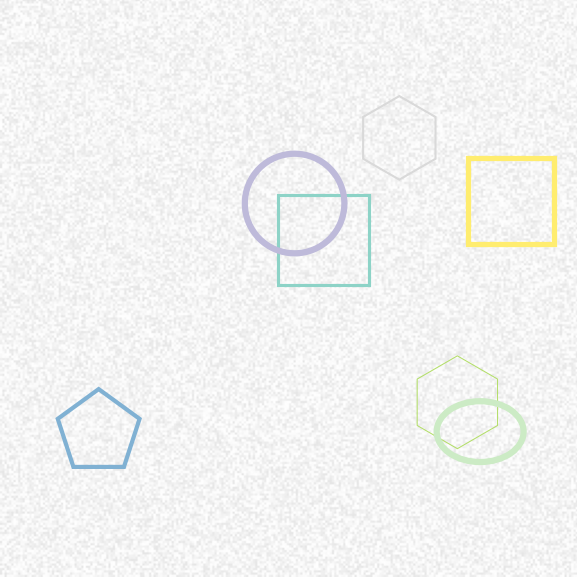[{"shape": "square", "thickness": 1.5, "radius": 0.39, "center": [0.56, 0.584]}, {"shape": "circle", "thickness": 3, "radius": 0.43, "center": [0.51, 0.647]}, {"shape": "pentagon", "thickness": 2, "radius": 0.37, "center": [0.171, 0.251]}, {"shape": "hexagon", "thickness": 0.5, "radius": 0.4, "center": [0.792, 0.303]}, {"shape": "hexagon", "thickness": 1, "radius": 0.36, "center": [0.691, 0.76]}, {"shape": "oval", "thickness": 3, "radius": 0.38, "center": [0.831, 0.252]}, {"shape": "square", "thickness": 2.5, "radius": 0.37, "center": [0.885, 0.651]}]